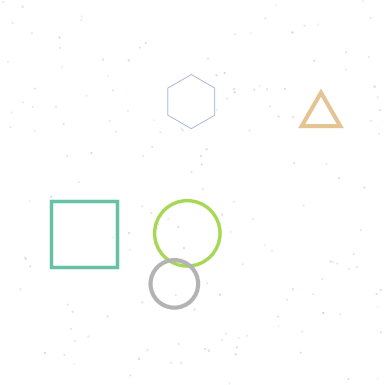[{"shape": "square", "thickness": 2.5, "radius": 0.43, "center": [0.218, 0.391]}, {"shape": "hexagon", "thickness": 0.5, "radius": 0.35, "center": [0.497, 0.736]}, {"shape": "circle", "thickness": 2.5, "radius": 0.42, "center": [0.487, 0.394]}, {"shape": "triangle", "thickness": 3, "radius": 0.29, "center": [0.834, 0.701]}, {"shape": "circle", "thickness": 3, "radius": 0.31, "center": [0.453, 0.263]}]